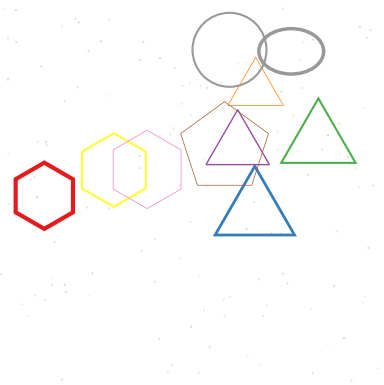[{"shape": "hexagon", "thickness": 3, "radius": 0.43, "center": [0.115, 0.492]}, {"shape": "triangle", "thickness": 2, "radius": 0.6, "center": [0.662, 0.449]}, {"shape": "triangle", "thickness": 1.5, "radius": 0.56, "center": [0.827, 0.633]}, {"shape": "triangle", "thickness": 1, "radius": 0.48, "center": [0.617, 0.62]}, {"shape": "triangle", "thickness": 0.5, "radius": 0.42, "center": [0.664, 0.768]}, {"shape": "hexagon", "thickness": 1.5, "radius": 0.48, "center": [0.296, 0.558]}, {"shape": "pentagon", "thickness": 0.5, "radius": 0.6, "center": [0.583, 0.616]}, {"shape": "hexagon", "thickness": 0.5, "radius": 0.51, "center": [0.382, 0.56]}, {"shape": "oval", "thickness": 2.5, "radius": 0.42, "center": [0.757, 0.867]}, {"shape": "circle", "thickness": 1.5, "radius": 0.48, "center": [0.596, 0.871]}]